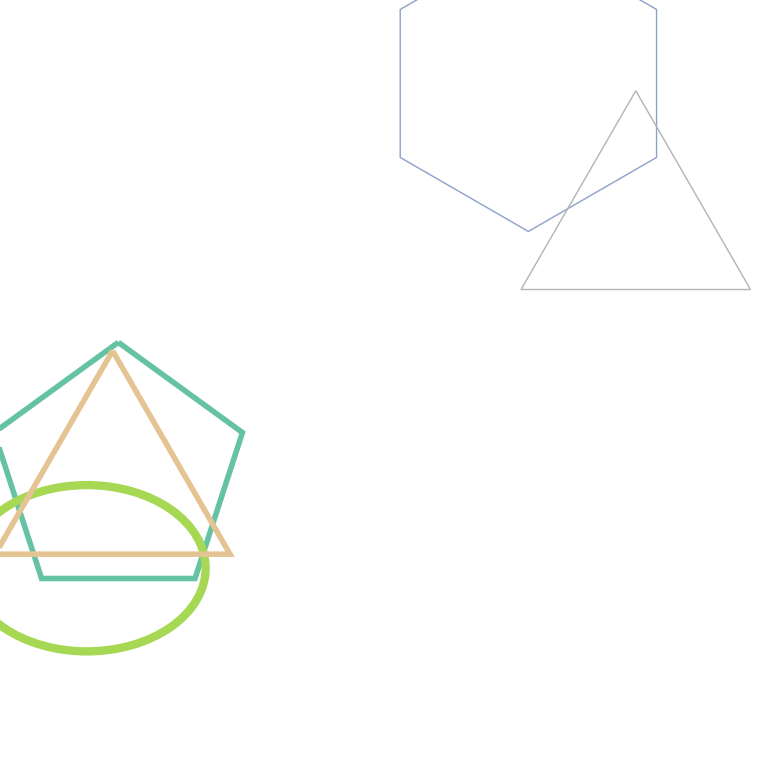[{"shape": "pentagon", "thickness": 2, "radius": 0.85, "center": [0.154, 0.386]}, {"shape": "hexagon", "thickness": 0.5, "radius": 0.96, "center": [0.686, 0.892]}, {"shape": "oval", "thickness": 3, "radius": 0.77, "center": [0.113, 0.262]}, {"shape": "triangle", "thickness": 2, "radius": 0.88, "center": [0.146, 0.368]}, {"shape": "triangle", "thickness": 0.5, "radius": 0.86, "center": [0.826, 0.71]}]